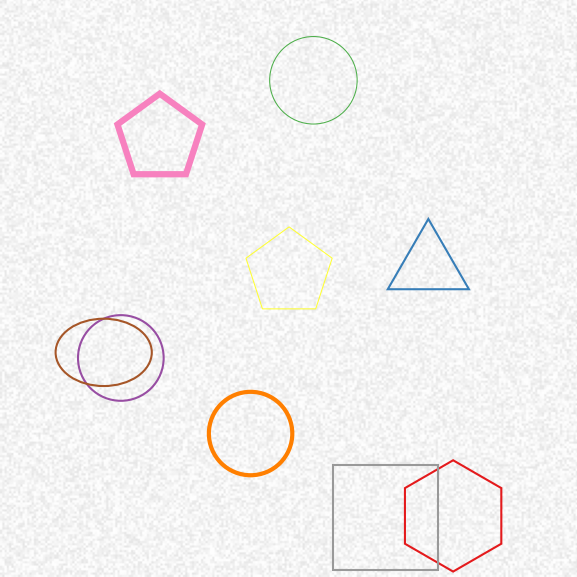[{"shape": "hexagon", "thickness": 1, "radius": 0.48, "center": [0.785, 0.106]}, {"shape": "triangle", "thickness": 1, "radius": 0.41, "center": [0.742, 0.539]}, {"shape": "circle", "thickness": 0.5, "radius": 0.38, "center": [0.543, 0.86]}, {"shape": "circle", "thickness": 1, "radius": 0.37, "center": [0.209, 0.379]}, {"shape": "circle", "thickness": 2, "radius": 0.36, "center": [0.434, 0.248]}, {"shape": "pentagon", "thickness": 0.5, "radius": 0.39, "center": [0.501, 0.528]}, {"shape": "oval", "thickness": 1, "radius": 0.42, "center": [0.18, 0.389]}, {"shape": "pentagon", "thickness": 3, "radius": 0.39, "center": [0.277, 0.76]}, {"shape": "square", "thickness": 1, "radius": 0.45, "center": [0.668, 0.103]}]